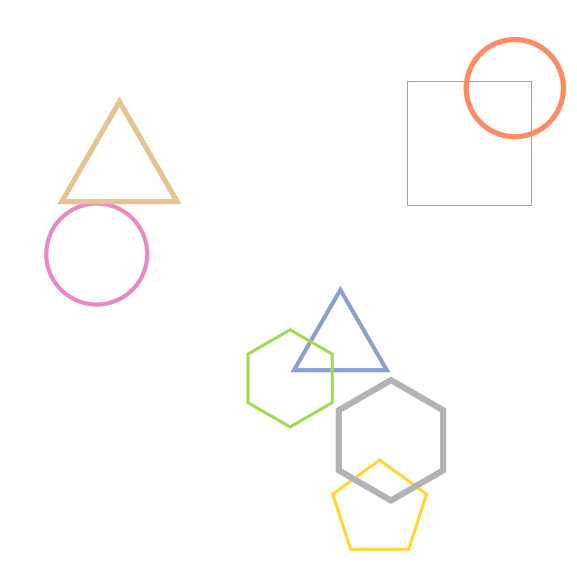[{"shape": "square", "thickness": 0.5, "radius": 0.54, "center": [0.812, 0.751]}, {"shape": "circle", "thickness": 2.5, "radius": 0.42, "center": [0.891, 0.847]}, {"shape": "triangle", "thickness": 2, "radius": 0.46, "center": [0.589, 0.405]}, {"shape": "circle", "thickness": 2, "radius": 0.44, "center": [0.167, 0.559]}, {"shape": "hexagon", "thickness": 1.5, "radius": 0.42, "center": [0.502, 0.344]}, {"shape": "pentagon", "thickness": 1.5, "radius": 0.43, "center": [0.657, 0.117]}, {"shape": "triangle", "thickness": 2.5, "radius": 0.58, "center": [0.207, 0.708]}, {"shape": "hexagon", "thickness": 3, "radius": 0.52, "center": [0.677, 0.237]}]